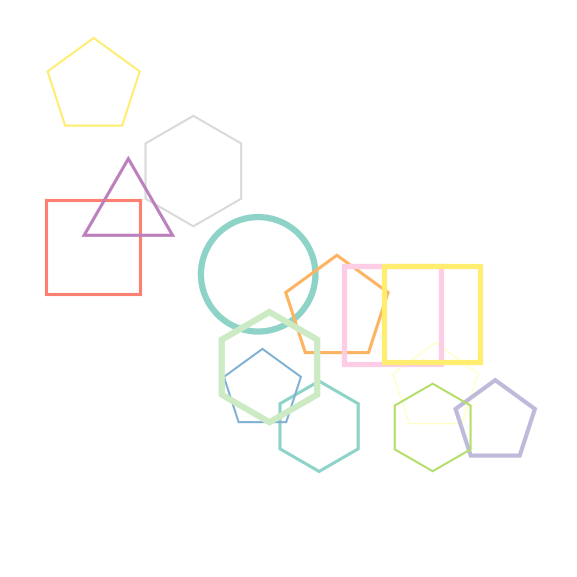[{"shape": "hexagon", "thickness": 1.5, "radius": 0.39, "center": [0.553, 0.261]}, {"shape": "circle", "thickness": 3, "radius": 0.5, "center": [0.447, 0.524]}, {"shape": "pentagon", "thickness": 0.5, "radius": 0.39, "center": [0.754, 0.328]}, {"shape": "pentagon", "thickness": 2, "radius": 0.36, "center": [0.858, 0.269]}, {"shape": "square", "thickness": 1.5, "radius": 0.41, "center": [0.162, 0.571]}, {"shape": "pentagon", "thickness": 1, "radius": 0.35, "center": [0.454, 0.325]}, {"shape": "pentagon", "thickness": 1.5, "radius": 0.47, "center": [0.583, 0.464]}, {"shape": "hexagon", "thickness": 1, "radius": 0.38, "center": [0.749, 0.259]}, {"shape": "square", "thickness": 2.5, "radius": 0.42, "center": [0.68, 0.453]}, {"shape": "hexagon", "thickness": 1, "radius": 0.48, "center": [0.335, 0.703]}, {"shape": "triangle", "thickness": 1.5, "radius": 0.44, "center": [0.222, 0.636]}, {"shape": "hexagon", "thickness": 3, "radius": 0.48, "center": [0.467, 0.363]}, {"shape": "square", "thickness": 2.5, "radius": 0.42, "center": [0.748, 0.456]}, {"shape": "pentagon", "thickness": 1, "radius": 0.42, "center": [0.162, 0.849]}]